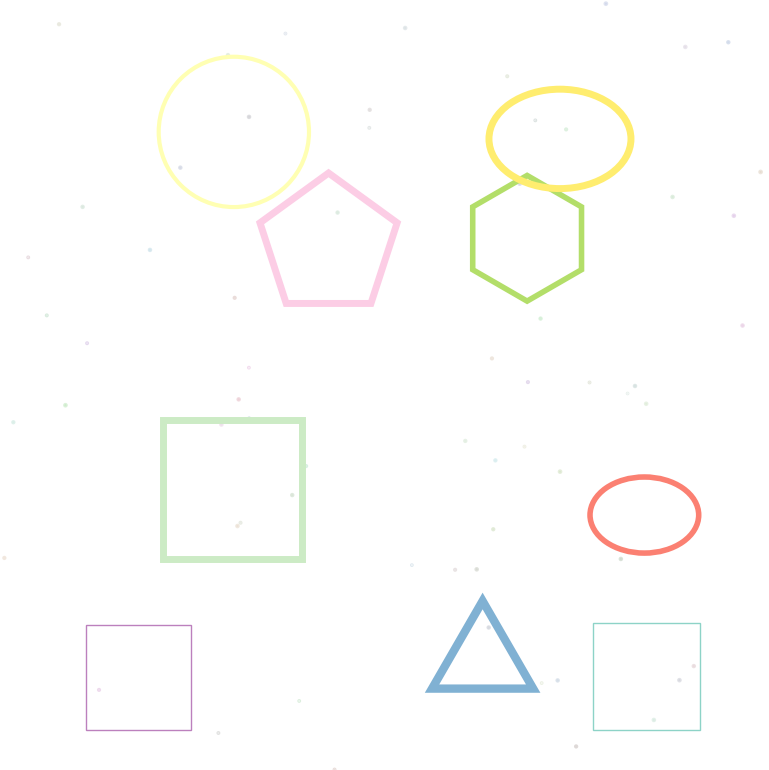[{"shape": "square", "thickness": 0.5, "radius": 0.35, "center": [0.84, 0.121]}, {"shape": "circle", "thickness": 1.5, "radius": 0.49, "center": [0.304, 0.829]}, {"shape": "oval", "thickness": 2, "radius": 0.35, "center": [0.837, 0.331]}, {"shape": "triangle", "thickness": 3, "radius": 0.38, "center": [0.627, 0.144]}, {"shape": "hexagon", "thickness": 2, "radius": 0.41, "center": [0.685, 0.691]}, {"shape": "pentagon", "thickness": 2.5, "radius": 0.47, "center": [0.427, 0.682]}, {"shape": "square", "thickness": 0.5, "radius": 0.34, "center": [0.18, 0.12]}, {"shape": "square", "thickness": 2.5, "radius": 0.45, "center": [0.302, 0.364]}, {"shape": "oval", "thickness": 2.5, "radius": 0.46, "center": [0.727, 0.82]}]